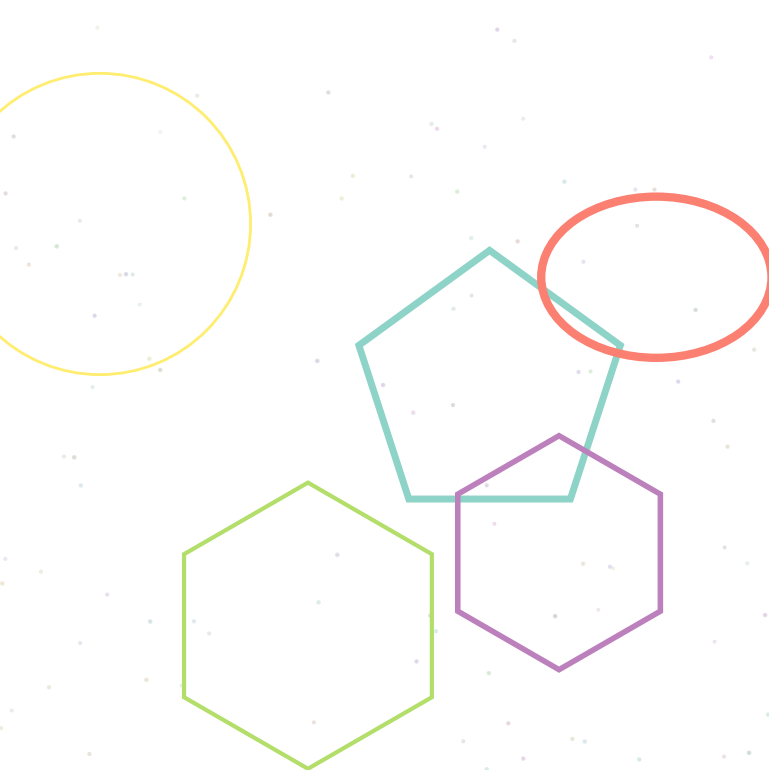[{"shape": "pentagon", "thickness": 2.5, "radius": 0.89, "center": [0.636, 0.496]}, {"shape": "oval", "thickness": 3, "radius": 0.75, "center": [0.852, 0.64]}, {"shape": "hexagon", "thickness": 1.5, "radius": 0.93, "center": [0.4, 0.187]}, {"shape": "hexagon", "thickness": 2, "radius": 0.76, "center": [0.726, 0.282]}, {"shape": "circle", "thickness": 1, "radius": 0.98, "center": [0.13, 0.709]}]